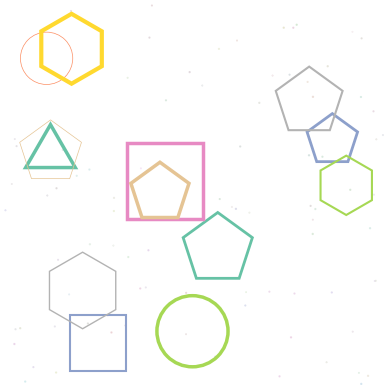[{"shape": "pentagon", "thickness": 2, "radius": 0.47, "center": [0.566, 0.354]}, {"shape": "triangle", "thickness": 2.5, "radius": 0.37, "center": [0.131, 0.602]}, {"shape": "circle", "thickness": 0.5, "radius": 0.34, "center": [0.121, 0.849]}, {"shape": "pentagon", "thickness": 2, "radius": 0.34, "center": [0.863, 0.636]}, {"shape": "square", "thickness": 1.5, "radius": 0.36, "center": [0.256, 0.109]}, {"shape": "square", "thickness": 2.5, "radius": 0.49, "center": [0.428, 0.53]}, {"shape": "hexagon", "thickness": 1.5, "radius": 0.39, "center": [0.899, 0.519]}, {"shape": "circle", "thickness": 2.5, "radius": 0.46, "center": [0.5, 0.14]}, {"shape": "hexagon", "thickness": 3, "radius": 0.45, "center": [0.186, 0.873]}, {"shape": "pentagon", "thickness": 0.5, "radius": 0.42, "center": [0.131, 0.604]}, {"shape": "pentagon", "thickness": 2.5, "radius": 0.4, "center": [0.415, 0.499]}, {"shape": "hexagon", "thickness": 1, "radius": 0.5, "center": [0.215, 0.246]}, {"shape": "pentagon", "thickness": 1.5, "radius": 0.46, "center": [0.803, 0.736]}]